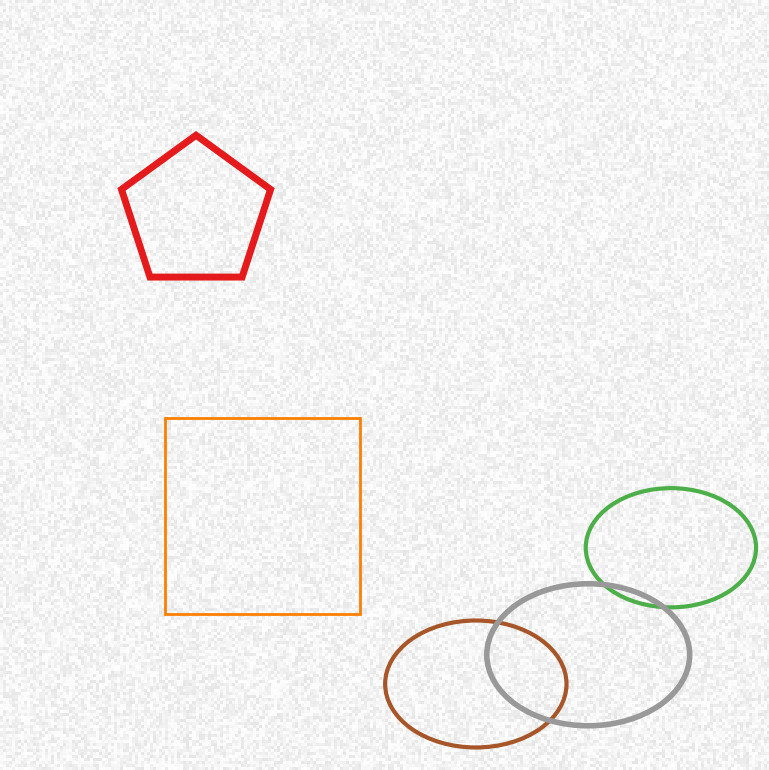[{"shape": "pentagon", "thickness": 2.5, "radius": 0.51, "center": [0.255, 0.723]}, {"shape": "oval", "thickness": 1.5, "radius": 0.55, "center": [0.871, 0.289]}, {"shape": "square", "thickness": 1, "radius": 0.63, "center": [0.34, 0.33]}, {"shape": "oval", "thickness": 1.5, "radius": 0.59, "center": [0.618, 0.112]}, {"shape": "oval", "thickness": 2, "radius": 0.66, "center": [0.764, 0.15]}]